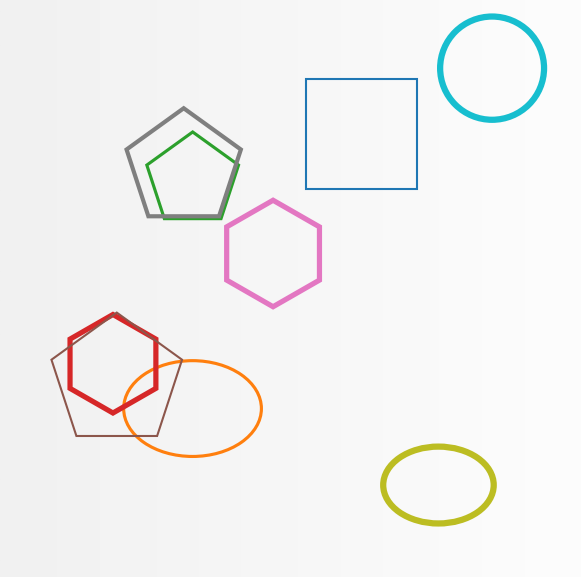[{"shape": "square", "thickness": 1, "radius": 0.48, "center": [0.622, 0.767]}, {"shape": "oval", "thickness": 1.5, "radius": 0.59, "center": [0.331, 0.292]}, {"shape": "pentagon", "thickness": 1.5, "radius": 0.41, "center": [0.331, 0.688]}, {"shape": "hexagon", "thickness": 2.5, "radius": 0.43, "center": [0.194, 0.369]}, {"shape": "pentagon", "thickness": 1, "radius": 0.59, "center": [0.201, 0.34]}, {"shape": "hexagon", "thickness": 2.5, "radius": 0.46, "center": [0.47, 0.56]}, {"shape": "pentagon", "thickness": 2, "radius": 0.52, "center": [0.316, 0.708]}, {"shape": "oval", "thickness": 3, "radius": 0.48, "center": [0.754, 0.159]}, {"shape": "circle", "thickness": 3, "radius": 0.45, "center": [0.847, 0.881]}]